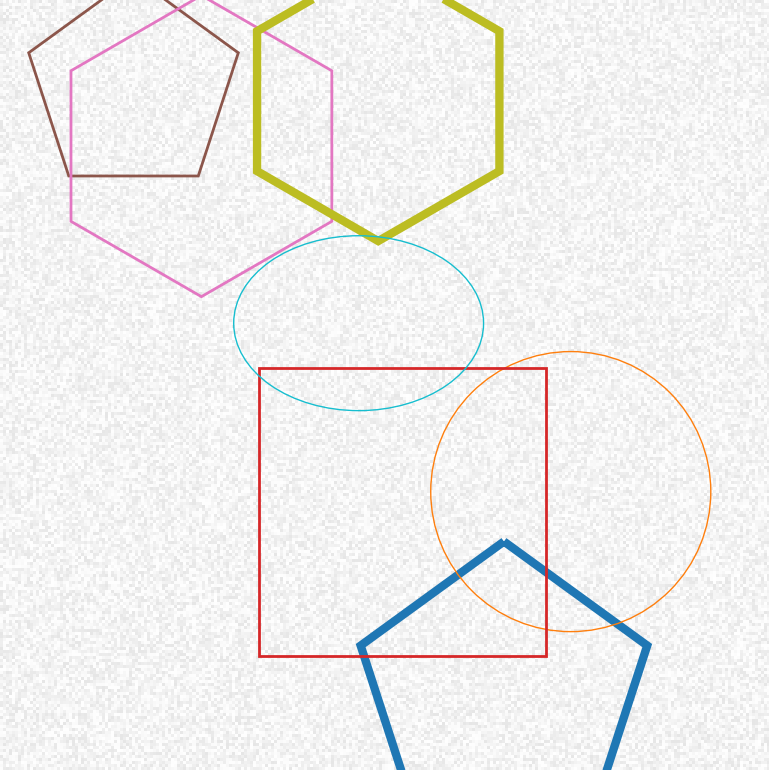[{"shape": "pentagon", "thickness": 3, "radius": 0.98, "center": [0.654, 0.101]}, {"shape": "circle", "thickness": 0.5, "radius": 0.91, "center": [0.741, 0.362]}, {"shape": "square", "thickness": 1, "radius": 0.93, "center": [0.523, 0.335]}, {"shape": "pentagon", "thickness": 1, "radius": 0.72, "center": [0.173, 0.887]}, {"shape": "hexagon", "thickness": 1, "radius": 0.98, "center": [0.262, 0.81]}, {"shape": "hexagon", "thickness": 3, "radius": 0.91, "center": [0.491, 0.869]}, {"shape": "oval", "thickness": 0.5, "radius": 0.81, "center": [0.466, 0.58]}]